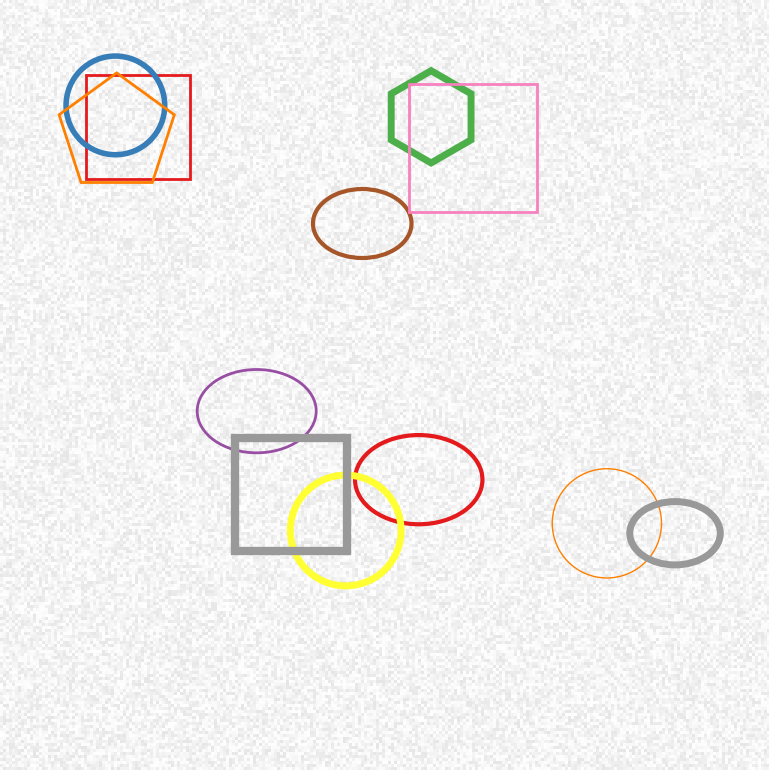[{"shape": "oval", "thickness": 1.5, "radius": 0.41, "center": [0.544, 0.377]}, {"shape": "square", "thickness": 1, "radius": 0.34, "center": [0.179, 0.835]}, {"shape": "circle", "thickness": 2, "radius": 0.32, "center": [0.15, 0.863]}, {"shape": "hexagon", "thickness": 2.5, "radius": 0.3, "center": [0.56, 0.848]}, {"shape": "oval", "thickness": 1, "radius": 0.39, "center": [0.333, 0.466]}, {"shape": "pentagon", "thickness": 1, "radius": 0.39, "center": [0.152, 0.827]}, {"shape": "circle", "thickness": 0.5, "radius": 0.35, "center": [0.788, 0.32]}, {"shape": "circle", "thickness": 2.5, "radius": 0.36, "center": [0.449, 0.311]}, {"shape": "oval", "thickness": 1.5, "radius": 0.32, "center": [0.47, 0.71]}, {"shape": "square", "thickness": 1, "radius": 0.42, "center": [0.614, 0.808]}, {"shape": "square", "thickness": 3, "radius": 0.36, "center": [0.378, 0.358]}, {"shape": "oval", "thickness": 2.5, "radius": 0.29, "center": [0.877, 0.307]}]